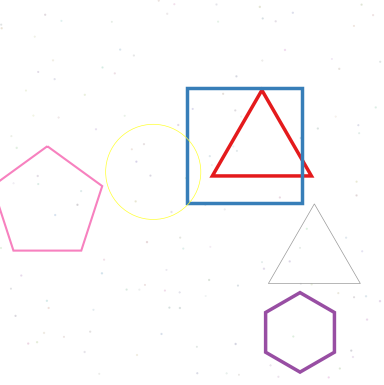[{"shape": "triangle", "thickness": 2.5, "radius": 0.74, "center": [0.68, 0.617]}, {"shape": "square", "thickness": 2.5, "radius": 0.75, "center": [0.636, 0.621]}, {"shape": "hexagon", "thickness": 2.5, "radius": 0.52, "center": [0.779, 0.137]}, {"shape": "circle", "thickness": 0.5, "radius": 0.62, "center": [0.398, 0.554]}, {"shape": "pentagon", "thickness": 1.5, "radius": 0.75, "center": [0.123, 0.47]}, {"shape": "triangle", "thickness": 0.5, "radius": 0.69, "center": [0.817, 0.333]}]